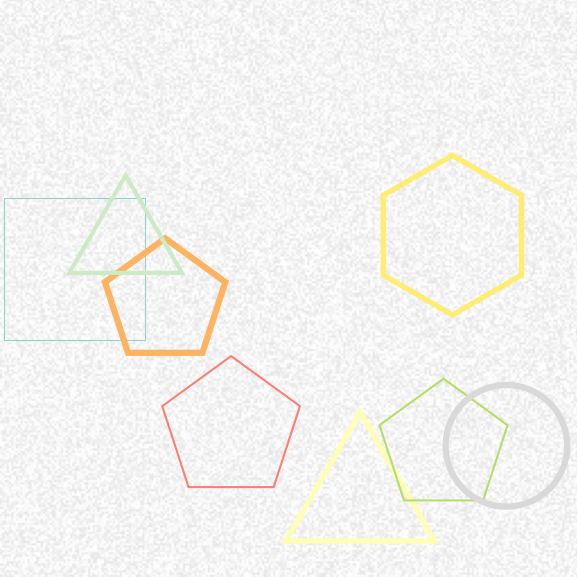[{"shape": "square", "thickness": 0.5, "radius": 0.61, "center": [0.13, 0.533]}, {"shape": "triangle", "thickness": 2.5, "radius": 0.74, "center": [0.624, 0.137]}, {"shape": "pentagon", "thickness": 1, "radius": 0.63, "center": [0.4, 0.257]}, {"shape": "pentagon", "thickness": 3, "radius": 0.55, "center": [0.286, 0.477]}, {"shape": "pentagon", "thickness": 1, "radius": 0.58, "center": [0.768, 0.227]}, {"shape": "circle", "thickness": 3, "radius": 0.53, "center": [0.877, 0.227]}, {"shape": "triangle", "thickness": 2, "radius": 0.56, "center": [0.218, 0.583]}, {"shape": "hexagon", "thickness": 2.5, "radius": 0.69, "center": [0.783, 0.592]}]